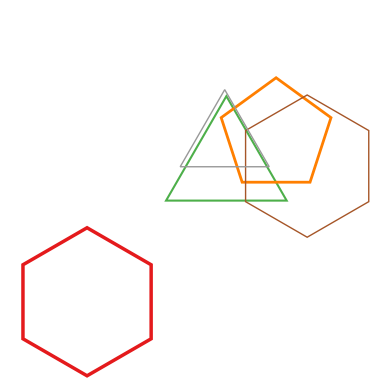[{"shape": "hexagon", "thickness": 2.5, "radius": 0.96, "center": [0.226, 0.216]}, {"shape": "triangle", "thickness": 1.5, "radius": 0.9, "center": [0.588, 0.569]}, {"shape": "pentagon", "thickness": 2, "radius": 0.75, "center": [0.717, 0.648]}, {"shape": "hexagon", "thickness": 1, "radius": 0.92, "center": [0.798, 0.569]}, {"shape": "triangle", "thickness": 1, "radius": 0.67, "center": [0.584, 0.634]}]